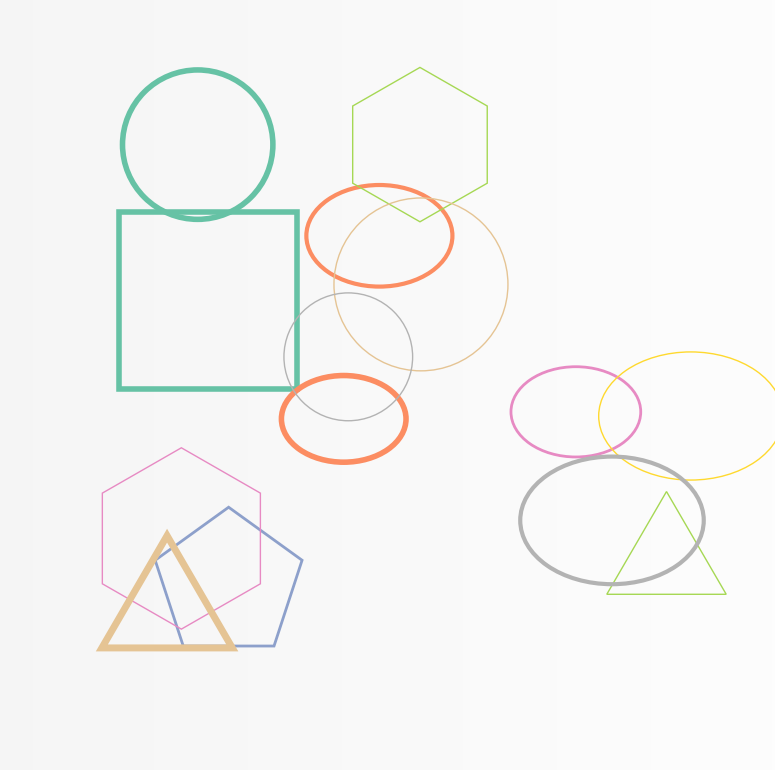[{"shape": "circle", "thickness": 2, "radius": 0.49, "center": [0.255, 0.812]}, {"shape": "square", "thickness": 2, "radius": 0.57, "center": [0.268, 0.61]}, {"shape": "oval", "thickness": 1.5, "radius": 0.47, "center": [0.49, 0.694]}, {"shape": "oval", "thickness": 2, "radius": 0.4, "center": [0.444, 0.456]}, {"shape": "pentagon", "thickness": 1, "radius": 0.5, "center": [0.295, 0.242]}, {"shape": "oval", "thickness": 1, "radius": 0.42, "center": [0.743, 0.465]}, {"shape": "hexagon", "thickness": 0.5, "radius": 0.59, "center": [0.234, 0.301]}, {"shape": "hexagon", "thickness": 0.5, "radius": 0.5, "center": [0.542, 0.812]}, {"shape": "triangle", "thickness": 0.5, "radius": 0.44, "center": [0.86, 0.273]}, {"shape": "oval", "thickness": 0.5, "radius": 0.59, "center": [0.891, 0.46]}, {"shape": "circle", "thickness": 0.5, "radius": 0.56, "center": [0.543, 0.631]}, {"shape": "triangle", "thickness": 2.5, "radius": 0.49, "center": [0.216, 0.207]}, {"shape": "circle", "thickness": 0.5, "radius": 0.42, "center": [0.449, 0.537]}, {"shape": "oval", "thickness": 1.5, "radius": 0.59, "center": [0.79, 0.324]}]